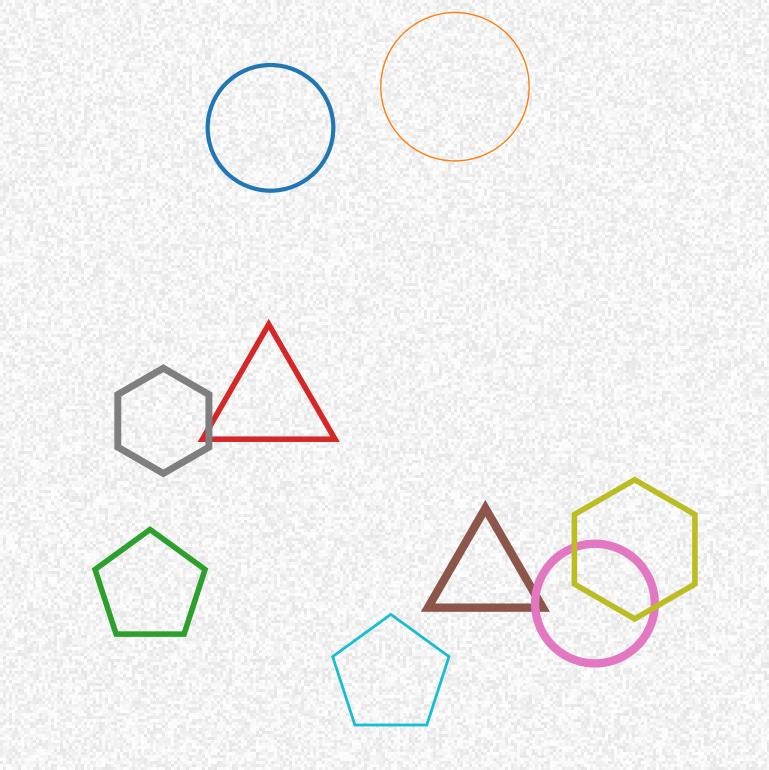[{"shape": "circle", "thickness": 1.5, "radius": 0.41, "center": [0.351, 0.834]}, {"shape": "circle", "thickness": 0.5, "radius": 0.48, "center": [0.591, 0.887]}, {"shape": "pentagon", "thickness": 2, "radius": 0.38, "center": [0.195, 0.237]}, {"shape": "triangle", "thickness": 2, "radius": 0.5, "center": [0.349, 0.479]}, {"shape": "triangle", "thickness": 3, "radius": 0.43, "center": [0.63, 0.254]}, {"shape": "circle", "thickness": 3, "radius": 0.39, "center": [0.773, 0.216]}, {"shape": "hexagon", "thickness": 2.5, "radius": 0.34, "center": [0.212, 0.453]}, {"shape": "hexagon", "thickness": 2, "radius": 0.45, "center": [0.824, 0.287]}, {"shape": "pentagon", "thickness": 1, "radius": 0.4, "center": [0.508, 0.123]}]